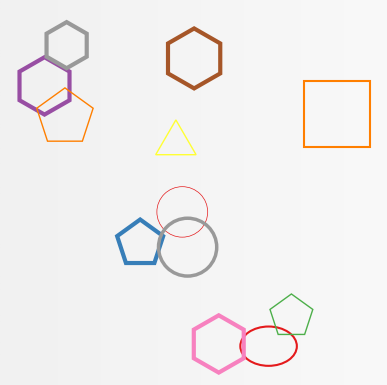[{"shape": "oval", "thickness": 1.5, "radius": 0.36, "center": [0.693, 0.101]}, {"shape": "circle", "thickness": 0.5, "radius": 0.33, "center": [0.47, 0.45]}, {"shape": "pentagon", "thickness": 3, "radius": 0.31, "center": [0.362, 0.367]}, {"shape": "pentagon", "thickness": 1, "radius": 0.29, "center": [0.752, 0.178]}, {"shape": "hexagon", "thickness": 3, "radius": 0.37, "center": [0.115, 0.777]}, {"shape": "square", "thickness": 1.5, "radius": 0.42, "center": [0.87, 0.704]}, {"shape": "pentagon", "thickness": 1, "radius": 0.38, "center": [0.168, 0.695]}, {"shape": "triangle", "thickness": 1, "radius": 0.3, "center": [0.454, 0.628]}, {"shape": "hexagon", "thickness": 3, "radius": 0.39, "center": [0.501, 0.848]}, {"shape": "hexagon", "thickness": 3, "radius": 0.37, "center": [0.565, 0.107]}, {"shape": "circle", "thickness": 2.5, "radius": 0.38, "center": [0.484, 0.358]}, {"shape": "hexagon", "thickness": 3, "radius": 0.3, "center": [0.172, 0.883]}]